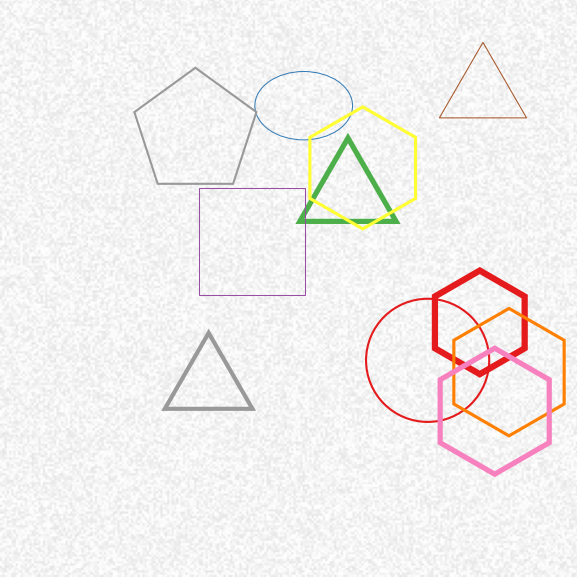[{"shape": "circle", "thickness": 1, "radius": 0.53, "center": [0.74, 0.375]}, {"shape": "hexagon", "thickness": 3, "radius": 0.45, "center": [0.831, 0.441]}, {"shape": "oval", "thickness": 0.5, "radius": 0.42, "center": [0.526, 0.816]}, {"shape": "triangle", "thickness": 2.5, "radius": 0.48, "center": [0.603, 0.664]}, {"shape": "square", "thickness": 0.5, "radius": 0.46, "center": [0.437, 0.581]}, {"shape": "hexagon", "thickness": 1.5, "radius": 0.55, "center": [0.881, 0.355]}, {"shape": "hexagon", "thickness": 1.5, "radius": 0.53, "center": [0.628, 0.708]}, {"shape": "triangle", "thickness": 0.5, "radius": 0.44, "center": [0.836, 0.839]}, {"shape": "hexagon", "thickness": 2.5, "radius": 0.55, "center": [0.857, 0.287]}, {"shape": "pentagon", "thickness": 1, "radius": 0.56, "center": [0.338, 0.771]}, {"shape": "triangle", "thickness": 2, "radius": 0.44, "center": [0.361, 0.335]}]